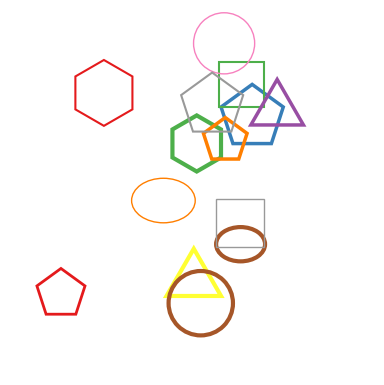[{"shape": "hexagon", "thickness": 1.5, "radius": 0.43, "center": [0.27, 0.759]}, {"shape": "pentagon", "thickness": 2, "radius": 0.33, "center": [0.158, 0.237]}, {"shape": "pentagon", "thickness": 2.5, "radius": 0.42, "center": [0.655, 0.696]}, {"shape": "square", "thickness": 1.5, "radius": 0.29, "center": [0.627, 0.78]}, {"shape": "hexagon", "thickness": 3, "radius": 0.36, "center": [0.511, 0.627]}, {"shape": "triangle", "thickness": 2.5, "radius": 0.39, "center": [0.72, 0.715]}, {"shape": "oval", "thickness": 1, "radius": 0.41, "center": [0.424, 0.479]}, {"shape": "pentagon", "thickness": 2.5, "radius": 0.3, "center": [0.585, 0.635]}, {"shape": "triangle", "thickness": 3, "radius": 0.41, "center": [0.503, 0.272]}, {"shape": "circle", "thickness": 3, "radius": 0.42, "center": [0.521, 0.212]}, {"shape": "oval", "thickness": 3, "radius": 0.32, "center": [0.625, 0.366]}, {"shape": "circle", "thickness": 1, "radius": 0.4, "center": [0.582, 0.887]}, {"shape": "pentagon", "thickness": 1.5, "radius": 0.42, "center": [0.551, 0.727]}, {"shape": "square", "thickness": 1, "radius": 0.31, "center": [0.624, 0.422]}]